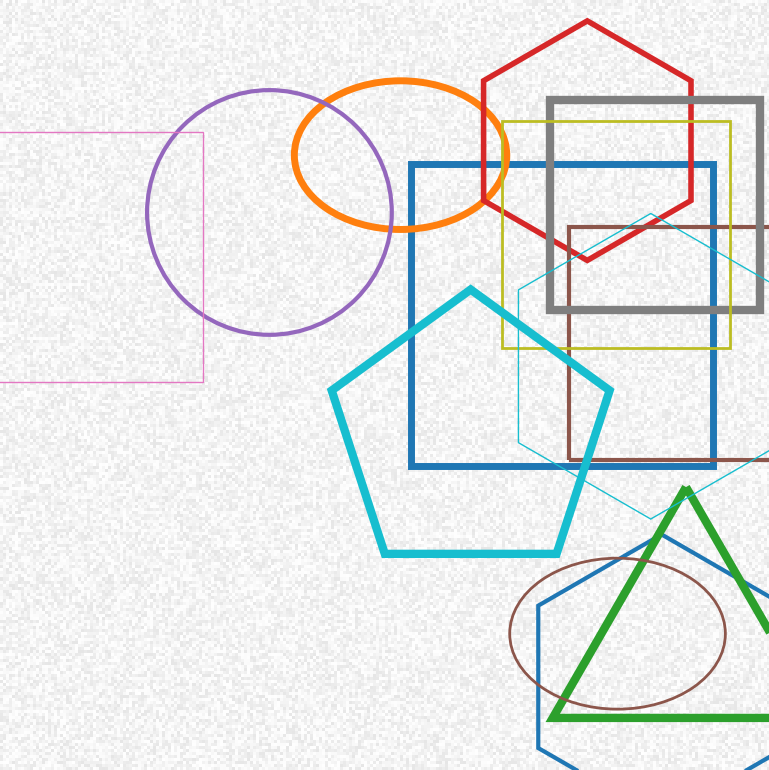[{"shape": "square", "thickness": 2.5, "radius": 0.98, "center": [0.73, 0.591]}, {"shape": "hexagon", "thickness": 1.5, "radius": 0.92, "center": [0.859, 0.121]}, {"shape": "oval", "thickness": 2.5, "radius": 0.69, "center": [0.52, 0.799]}, {"shape": "triangle", "thickness": 3, "radius": 1.0, "center": [0.891, 0.168]}, {"shape": "hexagon", "thickness": 2, "radius": 0.78, "center": [0.763, 0.817]}, {"shape": "circle", "thickness": 1.5, "radius": 0.79, "center": [0.35, 0.724]}, {"shape": "square", "thickness": 1.5, "radius": 0.76, "center": [0.89, 0.554]}, {"shape": "oval", "thickness": 1, "radius": 0.7, "center": [0.802, 0.177]}, {"shape": "square", "thickness": 0.5, "radius": 0.81, "center": [0.101, 0.666]}, {"shape": "square", "thickness": 3, "radius": 0.68, "center": [0.85, 0.734]}, {"shape": "square", "thickness": 1, "radius": 0.74, "center": [0.8, 0.696]}, {"shape": "pentagon", "thickness": 3, "radius": 0.95, "center": [0.611, 0.434]}, {"shape": "hexagon", "thickness": 0.5, "radius": 0.99, "center": [0.845, 0.524]}]